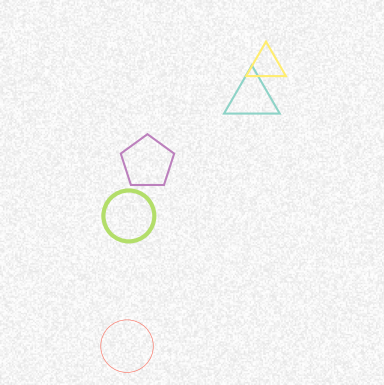[{"shape": "triangle", "thickness": 1.5, "radius": 0.42, "center": [0.654, 0.747]}, {"shape": "circle", "thickness": 0.5, "radius": 0.34, "center": [0.33, 0.101]}, {"shape": "circle", "thickness": 3, "radius": 0.33, "center": [0.335, 0.439]}, {"shape": "pentagon", "thickness": 1.5, "radius": 0.36, "center": [0.383, 0.579]}, {"shape": "triangle", "thickness": 1.5, "radius": 0.3, "center": [0.691, 0.832]}]